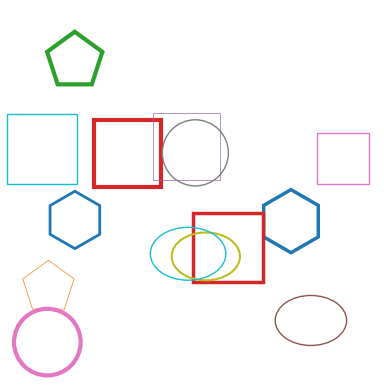[{"shape": "hexagon", "thickness": 2.5, "radius": 0.41, "center": [0.756, 0.426]}, {"shape": "hexagon", "thickness": 2, "radius": 0.37, "center": [0.195, 0.429]}, {"shape": "pentagon", "thickness": 0.5, "radius": 0.35, "center": [0.126, 0.254]}, {"shape": "pentagon", "thickness": 3, "radius": 0.38, "center": [0.194, 0.842]}, {"shape": "square", "thickness": 2.5, "radius": 0.45, "center": [0.592, 0.357]}, {"shape": "square", "thickness": 3, "radius": 0.44, "center": [0.332, 0.602]}, {"shape": "square", "thickness": 0.5, "radius": 0.43, "center": [0.485, 0.62]}, {"shape": "oval", "thickness": 1, "radius": 0.46, "center": [0.808, 0.168]}, {"shape": "circle", "thickness": 3, "radius": 0.43, "center": [0.123, 0.111]}, {"shape": "square", "thickness": 1, "radius": 0.34, "center": [0.891, 0.588]}, {"shape": "circle", "thickness": 1, "radius": 0.43, "center": [0.507, 0.603]}, {"shape": "oval", "thickness": 1.5, "radius": 0.44, "center": [0.535, 0.334]}, {"shape": "oval", "thickness": 1, "radius": 0.49, "center": [0.489, 0.341]}, {"shape": "square", "thickness": 1, "radius": 0.46, "center": [0.109, 0.613]}]